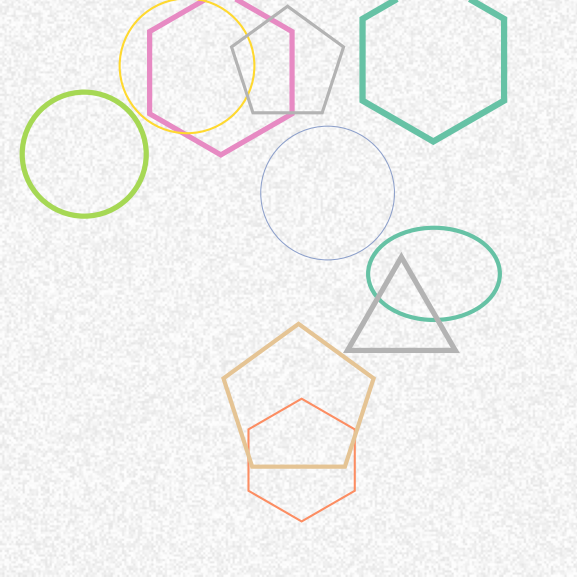[{"shape": "oval", "thickness": 2, "radius": 0.57, "center": [0.752, 0.525]}, {"shape": "hexagon", "thickness": 3, "radius": 0.71, "center": [0.75, 0.896]}, {"shape": "hexagon", "thickness": 1, "radius": 0.53, "center": [0.522, 0.202]}, {"shape": "circle", "thickness": 0.5, "radius": 0.58, "center": [0.567, 0.665]}, {"shape": "hexagon", "thickness": 2.5, "radius": 0.71, "center": [0.382, 0.873]}, {"shape": "circle", "thickness": 2.5, "radius": 0.54, "center": [0.146, 0.732]}, {"shape": "circle", "thickness": 1, "radius": 0.58, "center": [0.324, 0.885]}, {"shape": "pentagon", "thickness": 2, "radius": 0.68, "center": [0.517, 0.302]}, {"shape": "pentagon", "thickness": 1.5, "radius": 0.51, "center": [0.498, 0.886]}, {"shape": "triangle", "thickness": 2.5, "radius": 0.54, "center": [0.695, 0.446]}]